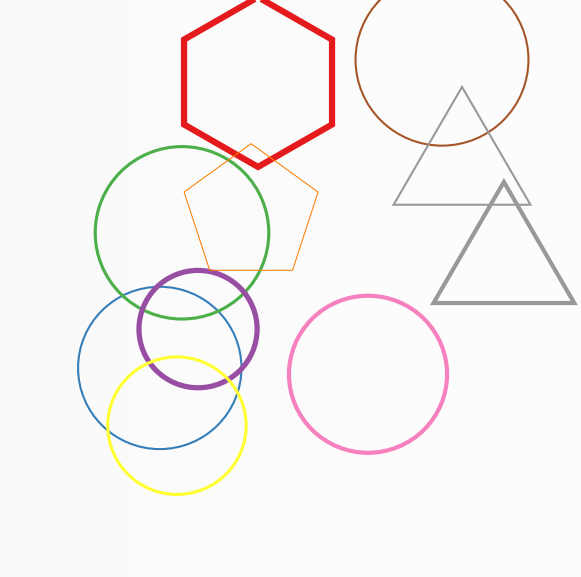[{"shape": "hexagon", "thickness": 3, "radius": 0.74, "center": [0.444, 0.857]}, {"shape": "circle", "thickness": 1, "radius": 0.7, "center": [0.275, 0.362]}, {"shape": "circle", "thickness": 1.5, "radius": 0.75, "center": [0.313, 0.596]}, {"shape": "circle", "thickness": 2.5, "radius": 0.51, "center": [0.341, 0.429]}, {"shape": "pentagon", "thickness": 0.5, "radius": 0.61, "center": [0.432, 0.629]}, {"shape": "circle", "thickness": 1.5, "radius": 0.6, "center": [0.304, 0.262]}, {"shape": "circle", "thickness": 1, "radius": 0.74, "center": [0.76, 0.896]}, {"shape": "circle", "thickness": 2, "radius": 0.68, "center": [0.633, 0.351]}, {"shape": "triangle", "thickness": 1, "radius": 0.68, "center": [0.795, 0.713]}, {"shape": "triangle", "thickness": 2, "radius": 0.7, "center": [0.867, 0.544]}]